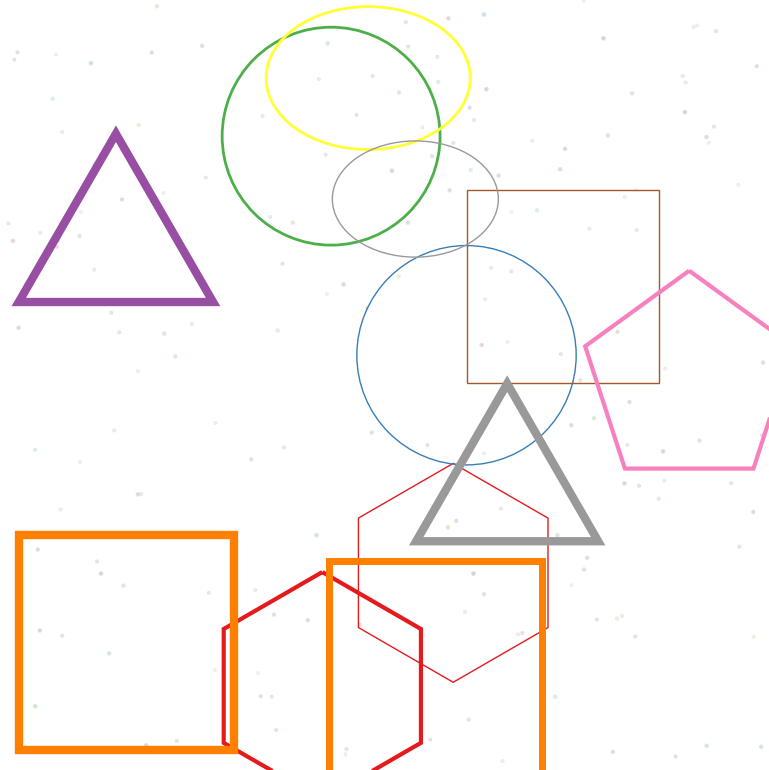[{"shape": "hexagon", "thickness": 0.5, "radius": 0.71, "center": [0.589, 0.256]}, {"shape": "hexagon", "thickness": 1.5, "radius": 0.74, "center": [0.419, 0.109]}, {"shape": "circle", "thickness": 0.5, "radius": 0.71, "center": [0.606, 0.539]}, {"shape": "circle", "thickness": 1, "radius": 0.71, "center": [0.43, 0.823]}, {"shape": "triangle", "thickness": 3, "radius": 0.73, "center": [0.151, 0.681]}, {"shape": "square", "thickness": 2.5, "radius": 0.69, "center": [0.565, 0.134]}, {"shape": "square", "thickness": 3, "radius": 0.7, "center": [0.164, 0.165]}, {"shape": "oval", "thickness": 1, "radius": 0.66, "center": [0.478, 0.899]}, {"shape": "square", "thickness": 0.5, "radius": 0.62, "center": [0.731, 0.628]}, {"shape": "pentagon", "thickness": 1.5, "radius": 0.71, "center": [0.895, 0.506]}, {"shape": "oval", "thickness": 0.5, "radius": 0.54, "center": [0.539, 0.742]}, {"shape": "triangle", "thickness": 3, "radius": 0.68, "center": [0.659, 0.365]}]